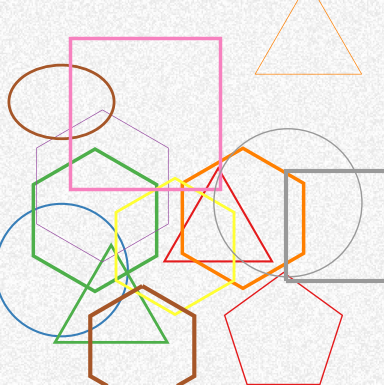[{"shape": "triangle", "thickness": 1.5, "radius": 0.81, "center": [0.567, 0.402]}, {"shape": "pentagon", "thickness": 1, "radius": 0.8, "center": [0.736, 0.131]}, {"shape": "circle", "thickness": 1.5, "radius": 0.86, "center": [0.16, 0.299]}, {"shape": "triangle", "thickness": 2, "radius": 0.84, "center": [0.289, 0.195]}, {"shape": "hexagon", "thickness": 2.5, "radius": 0.92, "center": [0.247, 0.428]}, {"shape": "hexagon", "thickness": 0.5, "radius": 0.99, "center": [0.266, 0.517]}, {"shape": "triangle", "thickness": 0.5, "radius": 0.8, "center": [0.801, 0.887]}, {"shape": "hexagon", "thickness": 2.5, "radius": 0.91, "center": [0.631, 0.433]}, {"shape": "hexagon", "thickness": 2, "radius": 0.88, "center": [0.455, 0.36]}, {"shape": "hexagon", "thickness": 3, "radius": 0.78, "center": [0.37, 0.101]}, {"shape": "oval", "thickness": 2, "radius": 0.68, "center": [0.16, 0.735]}, {"shape": "square", "thickness": 2.5, "radius": 0.98, "center": [0.377, 0.705]}, {"shape": "circle", "thickness": 1, "radius": 0.96, "center": [0.748, 0.473]}, {"shape": "square", "thickness": 3, "radius": 0.72, "center": [0.887, 0.413]}]